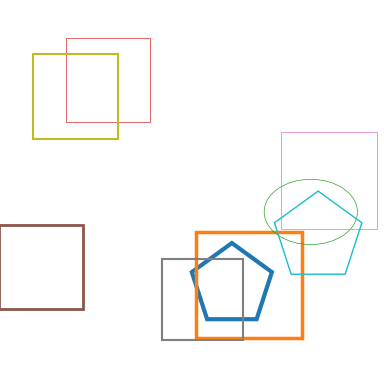[{"shape": "pentagon", "thickness": 3, "radius": 0.55, "center": [0.602, 0.259]}, {"shape": "square", "thickness": 2.5, "radius": 0.68, "center": [0.647, 0.26]}, {"shape": "oval", "thickness": 0.5, "radius": 0.61, "center": [0.807, 0.45]}, {"shape": "square", "thickness": 0.5, "radius": 0.54, "center": [0.281, 0.792]}, {"shape": "square", "thickness": 2, "radius": 0.54, "center": [0.107, 0.305]}, {"shape": "square", "thickness": 0.5, "radius": 0.63, "center": [0.855, 0.531]}, {"shape": "square", "thickness": 1.5, "radius": 0.52, "center": [0.526, 0.223]}, {"shape": "square", "thickness": 1.5, "radius": 0.55, "center": [0.196, 0.75]}, {"shape": "pentagon", "thickness": 1, "radius": 0.6, "center": [0.826, 0.384]}]